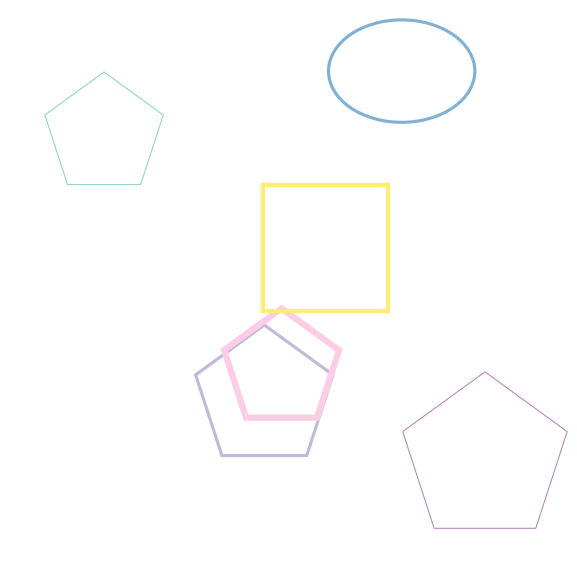[{"shape": "pentagon", "thickness": 0.5, "radius": 0.54, "center": [0.18, 0.767]}, {"shape": "pentagon", "thickness": 1.5, "radius": 0.62, "center": [0.458, 0.311]}, {"shape": "oval", "thickness": 1.5, "radius": 0.63, "center": [0.696, 0.876]}, {"shape": "pentagon", "thickness": 3, "radius": 0.52, "center": [0.488, 0.361]}, {"shape": "pentagon", "thickness": 0.5, "radius": 0.75, "center": [0.84, 0.205]}, {"shape": "square", "thickness": 2, "radius": 0.54, "center": [0.564, 0.57]}]